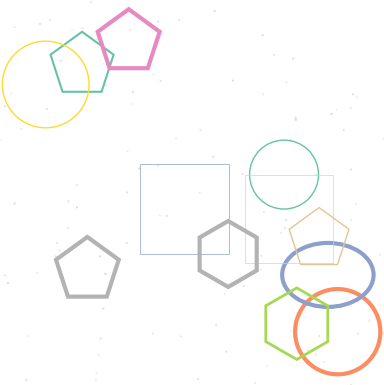[{"shape": "pentagon", "thickness": 1.5, "radius": 0.43, "center": [0.213, 0.831]}, {"shape": "circle", "thickness": 1, "radius": 0.45, "center": [0.738, 0.547]}, {"shape": "circle", "thickness": 3, "radius": 0.55, "center": [0.877, 0.138]}, {"shape": "square", "thickness": 0.5, "radius": 0.58, "center": [0.479, 0.457]}, {"shape": "oval", "thickness": 3, "radius": 0.59, "center": [0.852, 0.286]}, {"shape": "pentagon", "thickness": 3, "radius": 0.42, "center": [0.334, 0.891]}, {"shape": "hexagon", "thickness": 2, "radius": 0.46, "center": [0.771, 0.159]}, {"shape": "circle", "thickness": 1, "radius": 0.56, "center": [0.119, 0.781]}, {"shape": "square", "thickness": 0.5, "radius": 0.57, "center": [0.75, 0.432]}, {"shape": "pentagon", "thickness": 1, "radius": 0.41, "center": [0.829, 0.379]}, {"shape": "hexagon", "thickness": 3, "radius": 0.43, "center": [0.593, 0.34]}, {"shape": "pentagon", "thickness": 3, "radius": 0.43, "center": [0.227, 0.299]}]